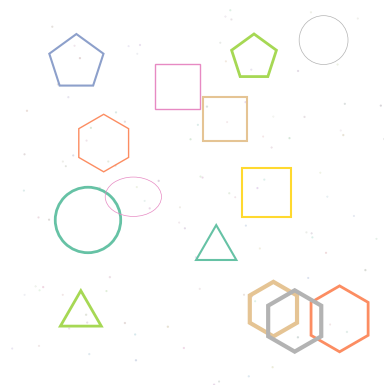[{"shape": "triangle", "thickness": 1.5, "radius": 0.3, "center": [0.562, 0.355]}, {"shape": "circle", "thickness": 2, "radius": 0.43, "center": [0.229, 0.429]}, {"shape": "hexagon", "thickness": 1, "radius": 0.37, "center": [0.269, 0.628]}, {"shape": "hexagon", "thickness": 2, "radius": 0.43, "center": [0.882, 0.172]}, {"shape": "pentagon", "thickness": 1.5, "radius": 0.37, "center": [0.198, 0.838]}, {"shape": "oval", "thickness": 0.5, "radius": 0.37, "center": [0.346, 0.489]}, {"shape": "square", "thickness": 1, "radius": 0.29, "center": [0.461, 0.775]}, {"shape": "pentagon", "thickness": 2, "radius": 0.31, "center": [0.66, 0.851]}, {"shape": "triangle", "thickness": 2, "radius": 0.31, "center": [0.21, 0.184]}, {"shape": "square", "thickness": 1.5, "radius": 0.32, "center": [0.692, 0.5]}, {"shape": "hexagon", "thickness": 3, "radius": 0.35, "center": [0.71, 0.197]}, {"shape": "square", "thickness": 1.5, "radius": 0.29, "center": [0.585, 0.691]}, {"shape": "circle", "thickness": 0.5, "radius": 0.32, "center": [0.84, 0.896]}, {"shape": "hexagon", "thickness": 3, "radius": 0.4, "center": [0.765, 0.166]}]